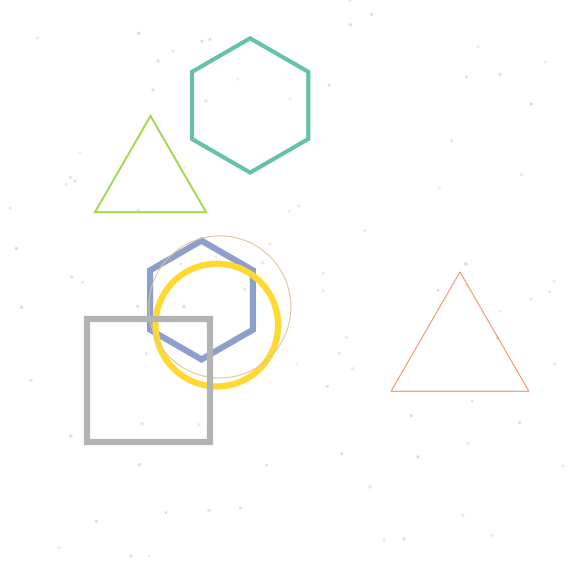[{"shape": "hexagon", "thickness": 2, "radius": 0.58, "center": [0.433, 0.817]}, {"shape": "triangle", "thickness": 0.5, "radius": 0.69, "center": [0.796, 0.39]}, {"shape": "hexagon", "thickness": 3, "radius": 0.51, "center": [0.349, 0.48]}, {"shape": "triangle", "thickness": 1, "radius": 0.56, "center": [0.261, 0.687]}, {"shape": "circle", "thickness": 3, "radius": 0.53, "center": [0.375, 0.436]}, {"shape": "circle", "thickness": 0.5, "radius": 0.62, "center": [0.381, 0.468]}, {"shape": "square", "thickness": 3, "radius": 0.53, "center": [0.257, 0.34]}]